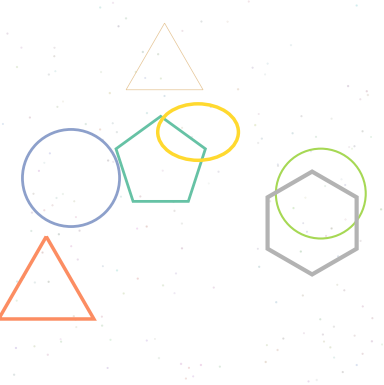[{"shape": "pentagon", "thickness": 2, "radius": 0.61, "center": [0.417, 0.576]}, {"shape": "triangle", "thickness": 2.5, "radius": 0.71, "center": [0.12, 0.243]}, {"shape": "circle", "thickness": 2, "radius": 0.63, "center": [0.184, 0.538]}, {"shape": "circle", "thickness": 1.5, "radius": 0.58, "center": [0.833, 0.497]}, {"shape": "oval", "thickness": 2.5, "radius": 0.52, "center": [0.514, 0.657]}, {"shape": "triangle", "thickness": 0.5, "radius": 0.58, "center": [0.427, 0.825]}, {"shape": "hexagon", "thickness": 3, "radius": 0.67, "center": [0.811, 0.421]}]